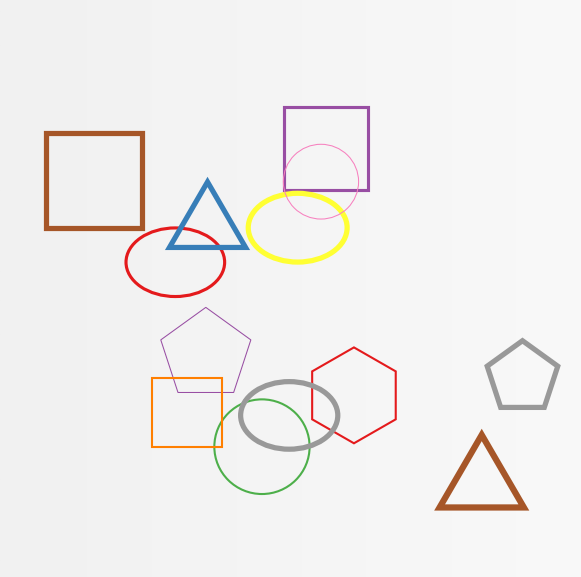[{"shape": "oval", "thickness": 1.5, "radius": 0.42, "center": [0.302, 0.545]}, {"shape": "hexagon", "thickness": 1, "radius": 0.42, "center": [0.609, 0.315]}, {"shape": "triangle", "thickness": 2.5, "radius": 0.38, "center": [0.357, 0.608]}, {"shape": "circle", "thickness": 1, "radius": 0.41, "center": [0.451, 0.226]}, {"shape": "pentagon", "thickness": 0.5, "radius": 0.41, "center": [0.354, 0.385]}, {"shape": "square", "thickness": 1.5, "radius": 0.36, "center": [0.561, 0.742]}, {"shape": "square", "thickness": 1, "radius": 0.3, "center": [0.321, 0.285]}, {"shape": "oval", "thickness": 2.5, "radius": 0.43, "center": [0.512, 0.605]}, {"shape": "square", "thickness": 2.5, "radius": 0.41, "center": [0.161, 0.687]}, {"shape": "triangle", "thickness": 3, "radius": 0.42, "center": [0.829, 0.162]}, {"shape": "circle", "thickness": 0.5, "radius": 0.32, "center": [0.552, 0.685]}, {"shape": "oval", "thickness": 2.5, "radius": 0.42, "center": [0.498, 0.28]}, {"shape": "pentagon", "thickness": 2.5, "radius": 0.32, "center": [0.899, 0.345]}]